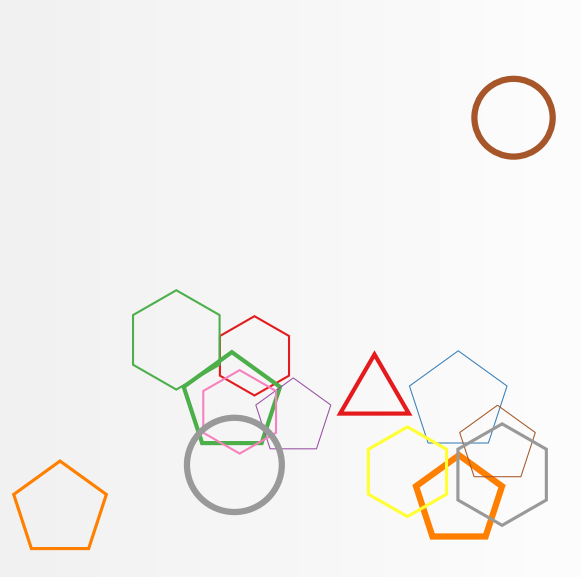[{"shape": "triangle", "thickness": 2, "radius": 0.34, "center": [0.644, 0.317]}, {"shape": "hexagon", "thickness": 1, "radius": 0.34, "center": [0.438, 0.383]}, {"shape": "pentagon", "thickness": 0.5, "radius": 0.44, "center": [0.788, 0.303]}, {"shape": "hexagon", "thickness": 1, "radius": 0.43, "center": [0.303, 0.411]}, {"shape": "pentagon", "thickness": 2, "radius": 0.44, "center": [0.399, 0.302]}, {"shape": "pentagon", "thickness": 0.5, "radius": 0.34, "center": [0.505, 0.277]}, {"shape": "pentagon", "thickness": 3, "radius": 0.39, "center": [0.79, 0.133]}, {"shape": "pentagon", "thickness": 1.5, "radius": 0.42, "center": [0.103, 0.117]}, {"shape": "hexagon", "thickness": 1.5, "radius": 0.39, "center": [0.701, 0.182]}, {"shape": "circle", "thickness": 3, "radius": 0.34, "center": [0.884, 0.795]}, {"shape": "pentagon", "thickness": 0.5, "radius": 0.34, "center": [0.856, 0.229]}, {"shape": "hexagon", "thickness": 1, "radius": 0.36, "center": [0.412, 0.286]}, {"shape": "circle", "thickness": 3, "radius": 0.41, "center": [0.403, 0.194]}, {"shape": "hexagon", "thickness": 1.5, "radius": 0.44, "center": [0.864, 0.177]}]